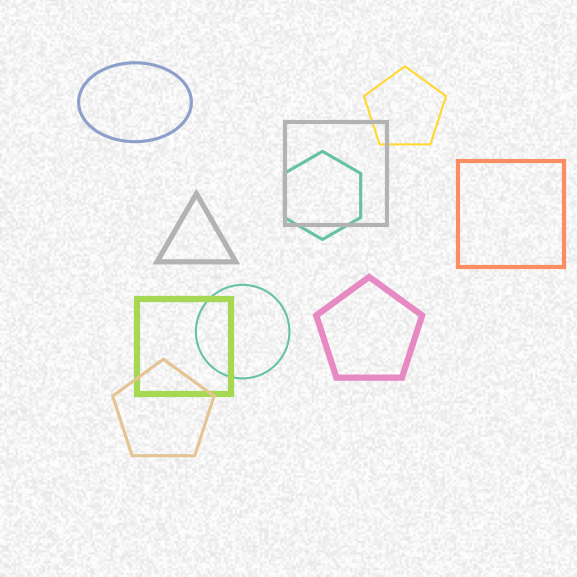[{"shape": "hexagon", "thickness": 1.5, "radius": 0.38, "center": [0.558, 0.661]}, {"shape": "circle", "thickness": 1, "radius": 0.4, "center": [0.42, 0.425]}, {"shape": "square", "thickness": 2, "radius": 0.46, "center": [0.885, 0.629]}, {"shape": "oval", "thickness": 1.5, "radius": 0.49, "center": [0.234, 0.822]}, {"shape": "pentagon", "thickness": 3, "radius": 0.48, "center": [0.639, 0.423]}, {"shape": "square", "thickness": 3, "radius": 0.41, "center": [0.318, 0.399]}, {"shape": "pentagon", "thickness": 1, "radius": 0.37, "center": [0.701, 0.81]}, {"shape": "pentagon", "thickness": 1.5, "radius": 0.46, "center": [0.283, 0.285]}, {"shape": "triangle", "thickness": 2.5, "radius": 0.39, "center": [0.34, 0.585]}, {"shape": "square", "thickness": 2, "radius": 0.44, "center": [0.582, 0.699]}]